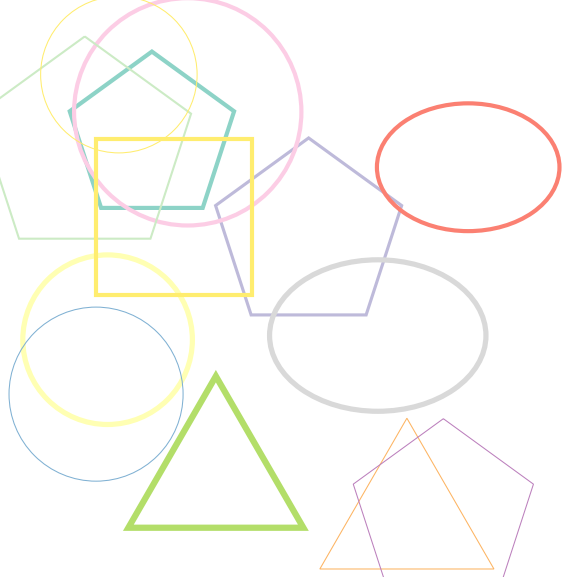[{"shape": "pentagon", "thickness": 2, "radius": 0.75, "center": [0.263, 0.76]}, {"shape": "circle", "thickness": 2.5, "radius": 0.73, "center": [0.186, 0.411]}, {"shape": "pentagon", "thickness": 1.5, "radius": 0.85, "center": [0.534, 0.591]}, {"shape": "oval", "thickness": 2, "radius": 0.79, "center": [0.811, 0.71]}, {"shape": "circle", "thickness": 0.5, "radius": 0.75, "center": [0.166, 0.317]}, {"shape": "triangle", "thickness": 0.5, "radius": 0.87, "center": [0.705, 0.101]}, {"shape": "triangle", "thickness": 3, "radius": 0.87, "center": [0.374, 0.173]}, {"shape": "circle", "thickness": 2, "radius": 0.98, "center": [0.325, 0.805]}, {"shape": "oval", "thickness": 2.5, "radius": 0.94, "center": [0.654, 0.418]}, {"shape": "pentagon", "thickness": 0.5, "radius": 0.82, "center": [0.768, 0.11]}, {"shape": "pentagon", "thickness": 1, "radius": 0.97, "center": [0.147, 0.742]}, {"shape": "square", "thickness": 2, "radius": 0.68, "center": [0.301, 0.623]}, {"shape": "circle", "thickness": 0.5, "radius": 0.68, "center": [0.206, 0.87]}]